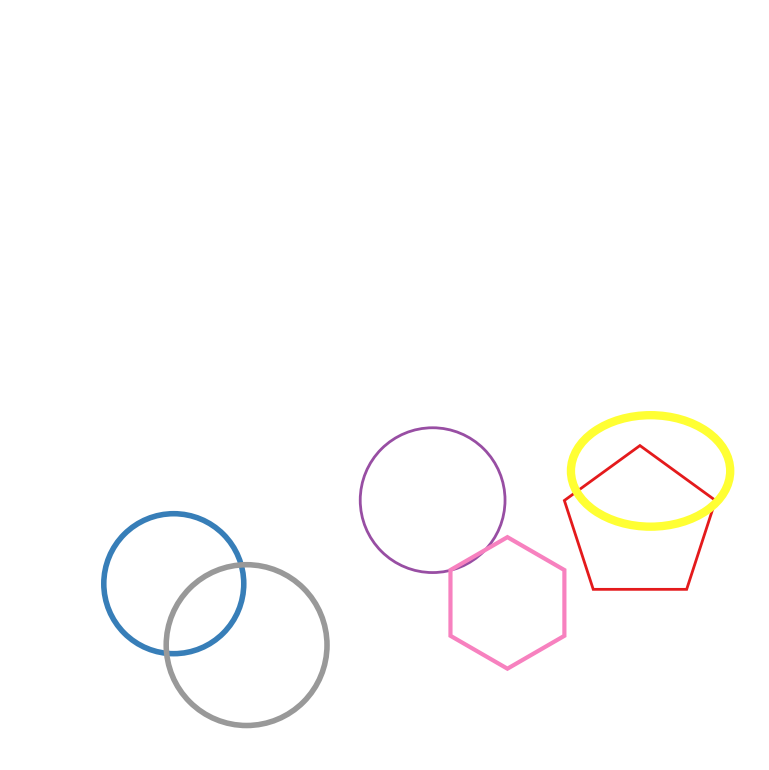[{"shape": "pentagon", "thickness": 1, "radius": 0.52, "center": [0.831, 0.318]}, {"shape": "circle", "thickness": 2, "radius": 0.45, "center": [0.226, 0.242]}, {"shape": "circle", "thickness": 1, "radius": 0.47, "center": [0.562, 0.35]}, {"shape": "oval", "thickness": 3, "radius": 0.52, "center": [0.845, 0.388]}, {"shape": "hexagon", "thickness": 1.5, "radius": 0.43, "center": [0.659, 0.217]}, {"shape": "circle", "thickness": 2, "radius": 0.52, "center": [0.32, 0.162]}]